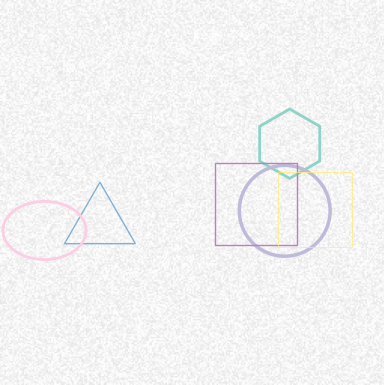[{"shape": "hexagon", "thickness": 2, "radius": 0.45, "center": [0.752, 0.627]}, {"shape": "circle", "thickness": 2.5, "radius": 0.59, "center": [0.74, 0.453]}, {"shape": "triangle", "thickness": 1, "radius": 0.53, "center": [0.26, 0.42]}, {"shape": "oval", "thickness": 2, "radius": 0.54, "center": [0.116, 0.401]}, {"shape": "square", "thickness": 1, "radius": 0.53, "center": [0.665, 0.469]}, {"shape": "square", "thickness": 0.5, "radius": 0.48, "center": [0.818, 0.456]}]